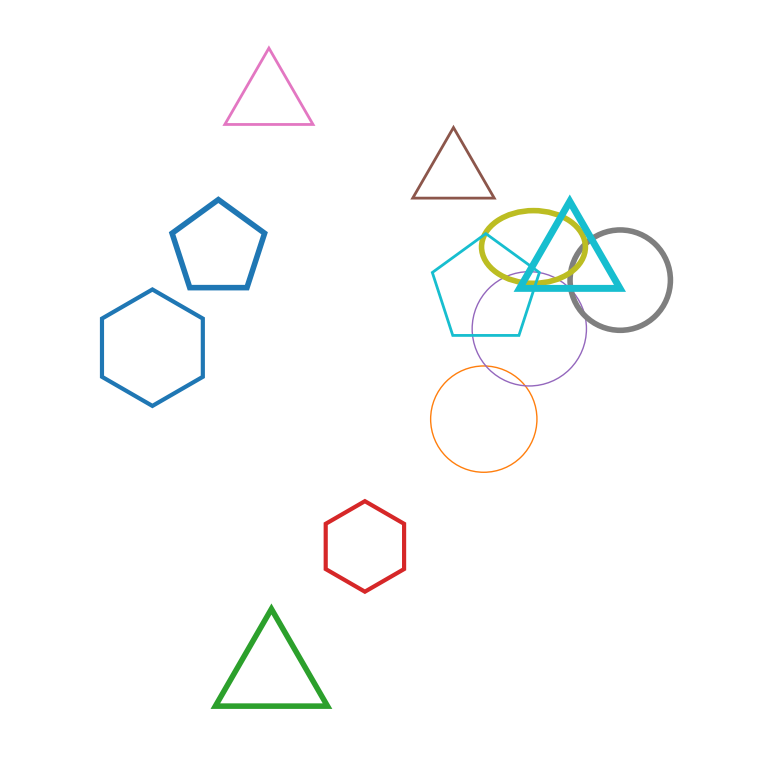[{"shape": "pentagon", "thickness": 2, "radius": 0.32, "center": [0.284, 0.678]}, {"shape": "hexagon", "thickness": 1.5, "radius": 0.38, "center": [0.198, 0.548]}, {"shape": "circle", "thickness": 0.5, "radius": 0.35, "center": [0.628, 0.456]}, {"shape": "triangle", "thickness": 2, "radius": 0.42, "center": [0.353, 0.125]}, {"shape": "hexagon", "thickness": 1.5, "radius": 0.29, "center": [0.474, 0.29]}, {"shape": "circle", "thickness": 0.5, "radius": 0.37, "center": [0.687, 0.573]}, {"shape": "triangle", "thickness": 1, "radius": 0.31, "center": [0.589, 0.773]}, {"shape": "triangle", "thickness": 1, "radius": 0.33, "center": [0.349, 0.871]}, {"shape": "circle", "thickness": 2, "radius": 0.33, "center": [0.806, 0.636]}, {"shape": "oval", "thickness": 2, "radius": 0.34, "center": [0.693, 0.679]}, {"shape": "pentagon", "thickness": 1, "radius": 0.37, "center": [0.631, 0.624]}, {"shape": "triangle", "thickness": 2.5, "radius": 0.38, "center": [0.74, 0.663]}]